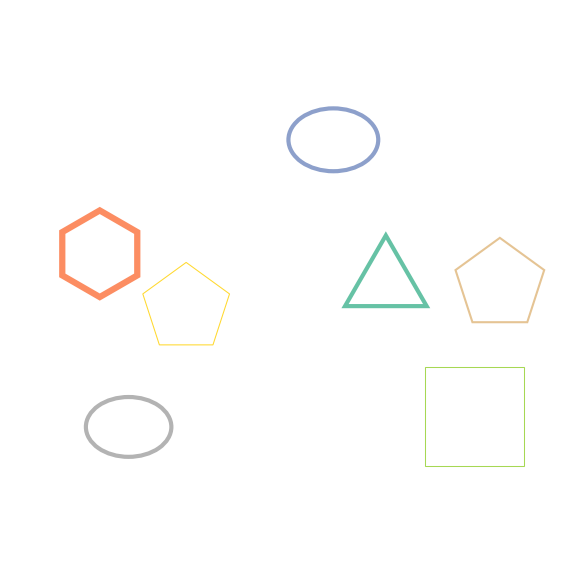[{"shape": "triangle", "thickness": 2, "radius": 0.41, "center": [0.668, 0.51]}, {"shape": "hexagon", "thickness": 3, "radius": 0.37, "center": [0.173, 0.56]}, {"shape": "oval", "thickness": 2, "radius": 0.39, "center": [0.577, 0.757]}, {"shape": "square", "thickness": 0.5, "radius": 0.43, "center": [0.822, 0.279]}, {"shape": "pentagon", "thickness": 0.5, "radius": 0.39, "center": [0.322, 0.466]}, {"shape": "pentagon", "thickness": 1, "radius": 0.4, "center": [0.866, 0.507]}, {"shape": "oval", "thickness": 2, "radius": 0.37, "center": [0.223, 0.26]}]